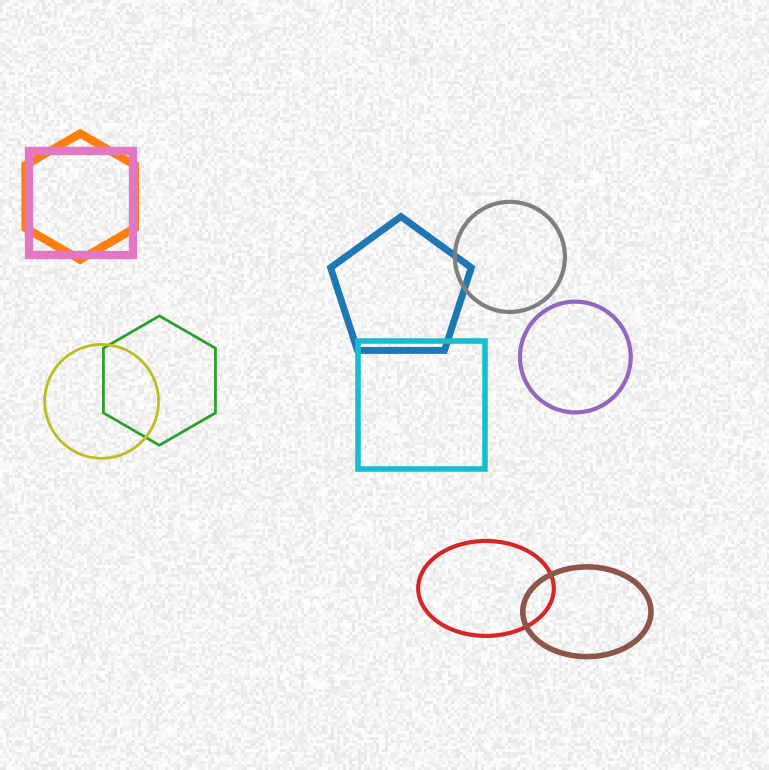[{"shape": "pentagon", "thickness": 2.5, "radius": 0.48, "center": [0.521, 0.623]}, {"shape": "hexagon", "thickness": 3, "radius": 0.41, "center": [0.104, 0.745]}, {"shape": "hexagon", "thickness": 1, "radius": 0.42, "center": [0.207, 0.506]}, {"shape": "oval", "thickness": 1.5, "radius": 0.44, "center": [0.631, 0.236]}, {"shape": "circle", "thickness": 1.5, "radius": 0.36, "center": [0.747, 0.536]}, {"shape": "oval", "thickness": 2, "radius": 0.42, "center": [0.762, 0.206]}, {"shape": "square", "thickness": 3, "radius": 0.34, "center": [0.105, 0.736]}, {"shape": "circle", "thickness": 1.5, "radius": 0.36, "center": [0.662, 0.666]}, {"shape": "circle", "thickness": 1, "radius": 0.37, "center": [0.132, 0.479]}, {"shape": "square", "thickness": 2, "radius": 0.41, "center": [0.547, 0.474]}]